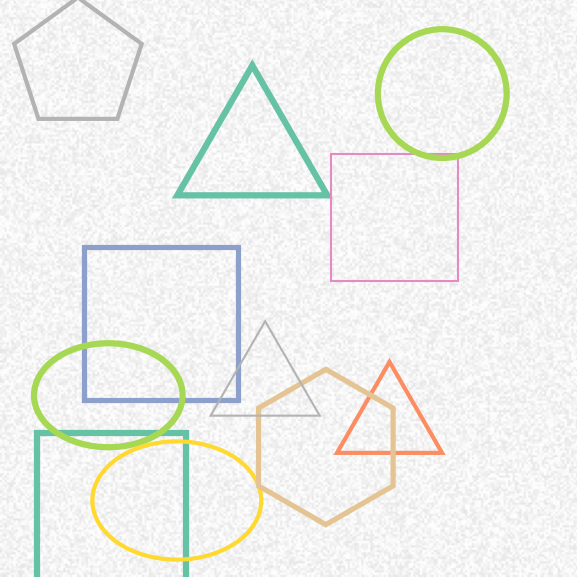[{"shape": "triangle", "thickness": 3, "radius": 0.75, "center": [0.437, 0.736]}, {"shape": "square", "thickness": 3, "radius": 0.65, "center": [0.193, 0.121]}, {"shape": "triangle", "thickness": 2, "radius": 0.53, "center": [0.675, 0.267]}, {"shape": "square", "thickness": 2.5, "radius": 0.67, "center": [0.278, 0.439]}, {"shape": "square", "thickness": 1, "radius": 0.55, "center": [0.684, 0.622]}, {"shape": "oval", "thickness": 3, "radius": 0.64, "center": [0.188, 0.315]}, {"shape": "circle", "thickness": 3, "radius": 0.56, "center": [0.766, 0.837]}, {"shape": "oval", "thickness": 2, "radius": 0.73, "center": [0.306, 0.132]}, {"shape": "hexagon", "thickness": 2.5, "radius": 0.67, "center": [0.564, 0.225]}, {"shape": "pentagon", "thickness": 2, "radius": 0.58, "center": [0.135, 0.887]}, {"shape": "triangle", "thickness": 1, "radius": 0.55, "center": [0.459, 0.334]}]